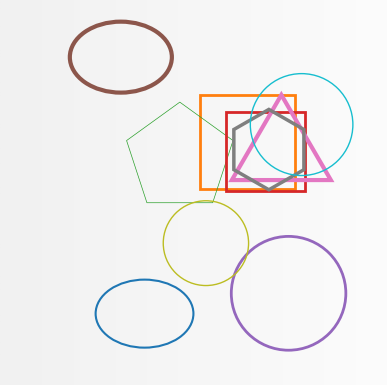[{"shape": "oval", "thickness": 1.5, "radius": 0.63, "center": [0.373, 0.185]}, {"shape": "square", "thickness": 2, "radius": 0.61, "center": [0.639, 0.63]}, {"shape": "pentagon", "thickness": 0.5, "radius": 0.72, "center": [0.464, 0.59]}, {"shape": "square", "thickness": 2, "radius": 0.51, "center": [0.686, 0.607]}, {"shape": "circle", "thickness": 2, "radius": 0.74, "center": [0.745, 0.238]}, {"shape": "oval", "thickness": 3, "radius": 0.66, "center": [0.312, 0.852]}, {"shape": "triangle", "thickness": 3, "radius": 0.74, "center": [0.726, 0.606]}, {"shape": "hexagon", "thickness": 2.5, "radius": 0.52, "center": [0.694, 0.611]}, {"shape": "circle", "thickness": 1, "radius": 0.55, "center": [0.531, 0.368]}, {"shape": "circle", "thickness": 1, "radius": 0.66, "center": [0.778, 0.676]}]